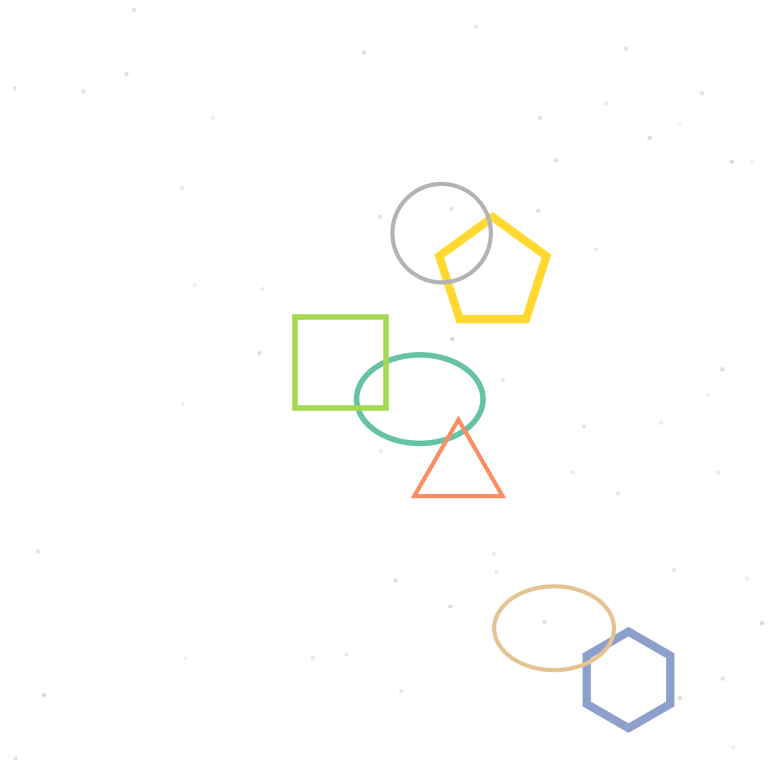[{"shape": "oval", "thickness": 2, "radius": 0.41, "center": [0.545, 0.482]}, {"shape": "triangle", "thickness": 1.5, "radius": 0.33, "center": [0.595, 0.389]}, {"shape": "hexagon", "thickness": 3, "radius": 0.31, "center": [0.816, 0.117]}, {"shape": "square", "thickness": 2, "radius": 0.3, "center": [0.442, 0.529]}, {"shape": "pentagon", "thickness": 3, "radius": 0.37, "center": [0.64, 0.645]}, {"shape": "oval", "thickness": 1.5, "radius": 0.39, "center": [0.72, 0.184]}, {"shape": "circle", "thickness": 1.5, "radius": 0.32, "center": [0.574, 0.697]}]